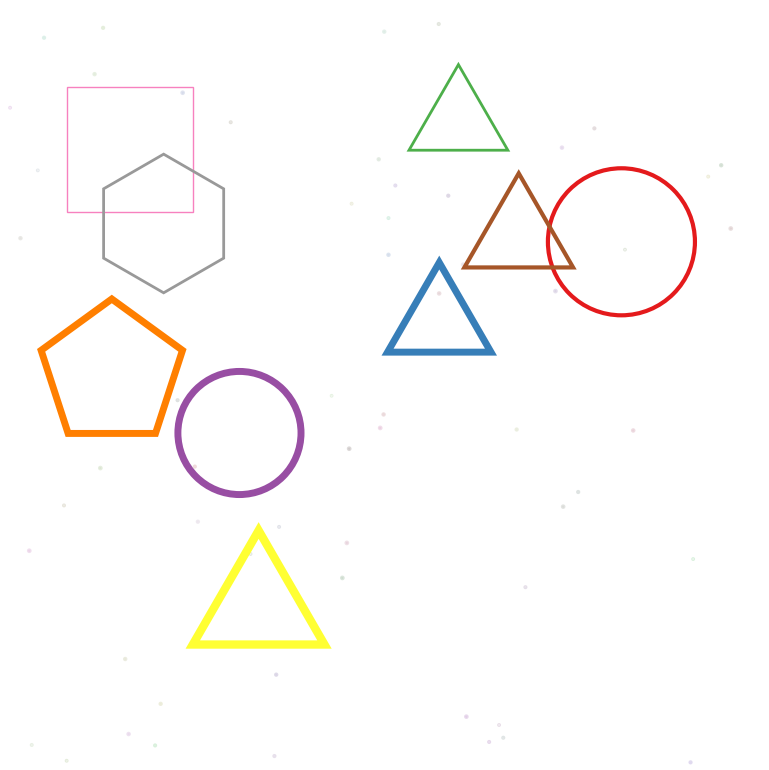[{"shape": "circle", "thickness": 1.5, "radius": 0.48, "center": [0.807, 0.686]}, {"shape": "triangle", "thickness": 2.5, "radius": 0.39, "center": [0.57, 0.581]}, {"shape": "triangle", "thickness": 1, "radius": 0.37, "center": [0.595, 0.842]}, {"shape": "circle", "thickness": 2.5, "radius": 0.4, "center": [0.311, 0.438]}, {"shape": "pentagon", "thickness": 2.5, "radius": 0.48, "center": [0.145, 0.515]}, {"shape": "triangle", "thickness": 3, "radius": 0.49, "center": [0.336, 0.212]}, {"shape": "triangle", "thickness": 1.5, "radius": 0.41, "center": [0.674, 0.693]}, {"shape": "square", "thickness": 0.5, "radius": 0.41, "center": [0.169, 0.806]}, {"shape": "hexagon", "thickness": 1, "radius": 0.45, "center": [0.213, 0.71]}]